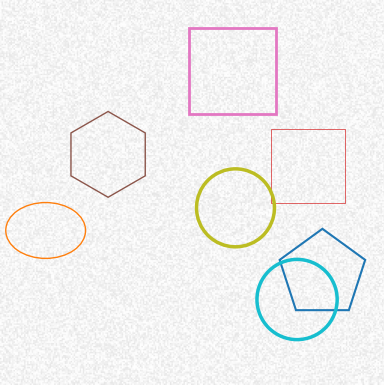[{"shape": "pentagon", "thickness": 1.5, "radius": 0.58, "center": [0.837, 0.289]}, {"shape": "oval", "thickness": 1, "radius": 0.52, "center": [0.119, 0.401]}, {"shape": "square", "thickness": 0.5, "radius": 0.48, "center": [0.799, 0.569]}, {"shape": "hexagon", "thickness": 1, "radius": 0.56, "center": [0.281, 0.599]}, {"shape": "square", "thickness": 2, "radius": 0.56, "center": [0.604, 0.816]}, {"shape": "circle", "thickness": 2.5, "radius": 0.51, "center": [0.612, 0.46]}, {"shape": "circle", "thickness": 2.5, "radius": 0.52, "center": [0.772, 0.222]}]